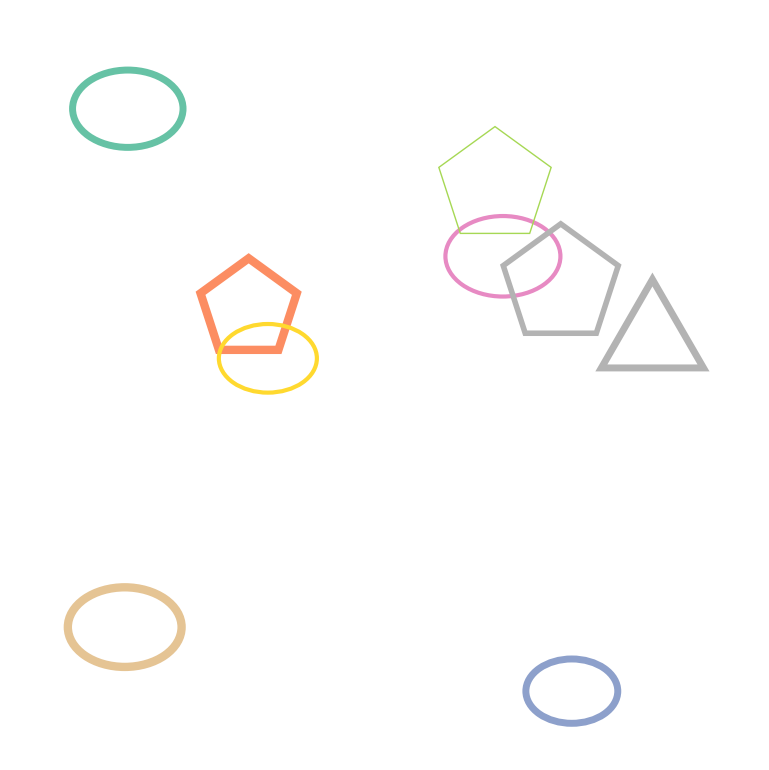[{"shape": "oval", "thickness": 2.5, "radius": 0.36, "center": [0.166, 0.859]}, {"shape": "pentagon", "thickness": 3, "radius": 0.33, "center": [0.323, 0.599]}, {"shape": "oval", "thickness": 2.5, "radius": 0.3, "center": [0.743, 0.102]}, {"shape": "oval", "thickness": 1.5, "radius": 0.37, "center": [0.653, 0.667]}, {"shape": "pentagon", "thickness": 0.5, "radius": 0.38, "center": [0.643, 0.759]}, {"shape": "oval", "thickness": 1.5, "radius": 0.32, "center": [0.348, 0.535]}, {"shape": "oval", "thickness": 3, "radius": 0.37, "center": [0.162, 0.186]}, {"shape": "triangle", "thickness": 2.5, "radius": 0.38, "center": [0.847, 0.56]}, {"shape": "pentagon", "thickness": 2, "radius": 0.39, "center": [0.728, 0.631]}]